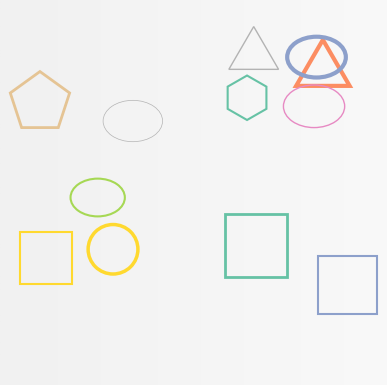[{"shape": "hexagon", "thickness": 1.5, "radius": 0.29, "center": [0.638, 0.746]}, {"shape": "square", "thickness": 2, "radius": 0.4, "center": [0.661, 0.362]}, {"shape": "triangle", "thickness": 3, "radius": 0.4, "center": [0.833, 0.817]}, {"shape": "oval", "thickness": 3, "radius": 0.38, "center": [0.817, 0.852]}, {"shape": "square", "thickness": 1.5, "radius": 0.38, "center": [0.897, 0.259]}, {"shape": "oval", "thickness": 1, "radius": 0.4, "center": [0.81, 0.724]}, {"shape": "oval", "thickness": 1.5, "radius": 0.35, "center": [0.252, 0.487]}, {"shape": "circle", "thickness": 2.5, "radius": 0.32, "center": [0.292, 0.353]}, {"shape": "square", "thickness": 1.5, "radius": 0.33, "center": [0.119, 0.33]}, {"shape": "pentagon", "thickness": 2, "radius": 0.4, "center": [0.103, 0.734]}, {"shape": "triangle", "thickness": 1, "radius": 0.37, "center": [0.655, 0.857]}, {"shape": "oval", "thickness": 0.5, "radius": 0.38, "center": [0.343, 0.686]}]